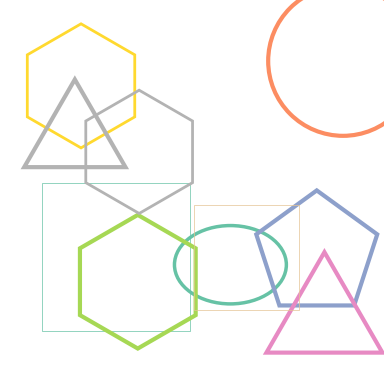[{"shape": "oval", "thickness": 2.5, "radius": 0.73, "center": [0.598, 0.312]}, {"shape": "square", "thickness": 0.5, "radius": 0.96, "center": [0.301, 0.333]}, {"shape": "circle", "thickness": 3, "radius": 0.97, "center": [0.891, 0.842]}, {"shape": "pentagon", "thickness": 3, "radius": 0.83, "center": [0.823, 0.34]}, {"shape": "triangle", "thickness": 3, "radius": 0.87, "center": [0.843, 0.171]}, {"shape": "hexagon", "thickness": 3, "radius": 0.87, "center": [0.358, 0.268]}, {"shape": "hexagon", "thickness": 2, "radius": 0.81, "center": [0.21, 0.777]}, {"shape": "square", "thickness": 0.5, "radius": 0.68, "center": [0.639, 0.33]}, {"shape": "hexagon", "thickness": 2, "radius": 0.8, "center": [0.361, 0.606]}, {"shape": "triangle", "thickness": 3, "radius": 0.76, "center": [0.194, 0.642]}]